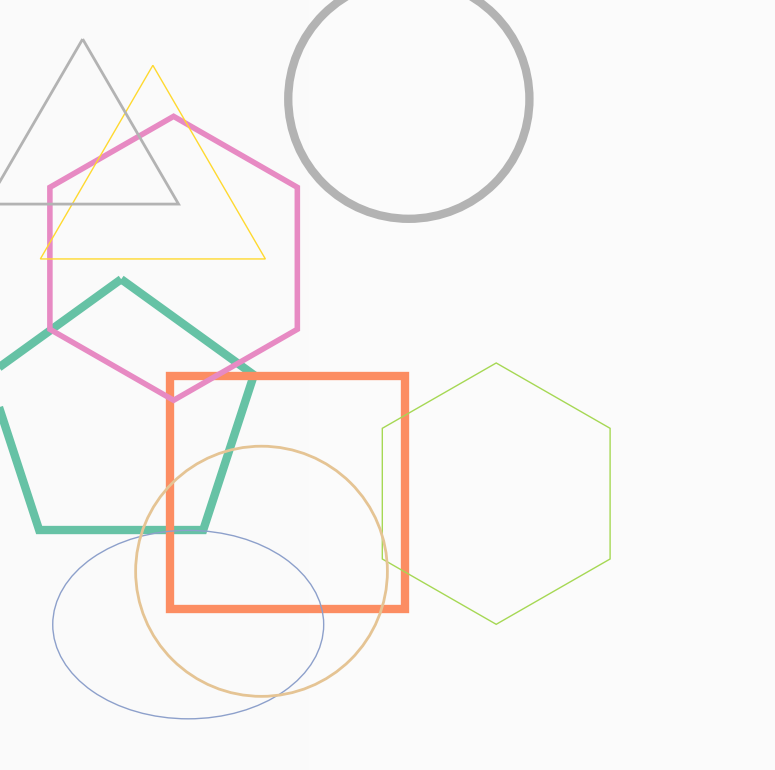[{"shape": "pentagon", "thickness": 3, "radius": 0.9, "center": [0.156, 0.457]}, {"shape": "square", "thickness": 3, "radius": 0.76, "center": [0.371, 0.361]}, {"shape": "oval", "thickness": 0.5, "radius": 0.87, "center": [0.243, 0.189]}, {"shape": "hexagon", "thickness": 2, "radius": 0.92, "center": [0.224, 0.665]}, {"shape": "hexagon", "thickness": 0.5, "radius": 0.85, "center": [0.64, 0.359]}, {"shape": "triangle", "thickness": 0.5, "radius": 0.84, "center": [0.197, 0.748]}, {"shape": "circle", "thickness": 1, "radius": 0.81, "center": [0.337, 0.258]}, {"shape": "triangle", "thickness": 1, "radius": 0.71, "center": [0.107, 0.806]}, {"shape": "circle", "thickness": 3, "radius": 0.78, "center": [0.528, 0.871]}]